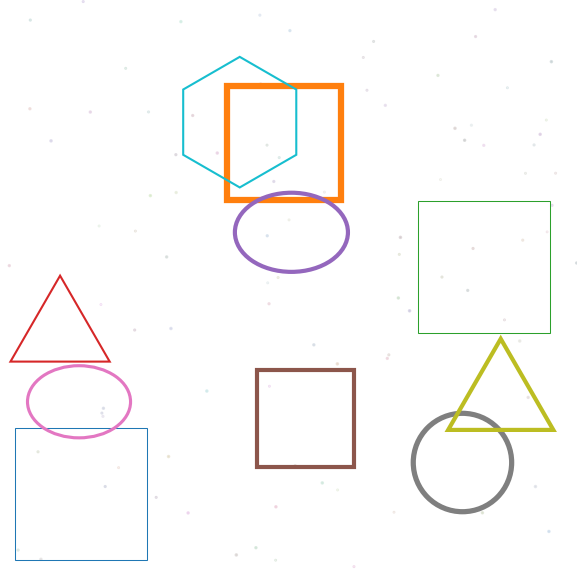[{"shape": "square", "thickness": 0.5, "radius": 0.57, "center": [0.14, 0.143]}, {"shape": "square", "thickness": 3, "radius": 0.49, "center": [0.492, 0.751]}, {"shape": "square", "thickness": 0.5, "radius": 0.57, "center": [0.838, 0.537]}, {"shape": "triangle", "thickness": 1, "radius": 0.5, "center": [0.104, 0.423]}, {"shape": "oval", "thickness": 2, "radius": 0.49, "center": [0.505, 0.597]}, {"shape": "square", "thickness": 2, "radius": 0.42, "center": [0.529, 0.274]}, {"shape": "oval", "thickness": 1.5, "radius": 0.45, "center": [0.137, 0.303]}, {"shape": "circle", "thickness": 2.5, "radius": 0.43, "center": [0.801, 0.198]}, {"shape": "triangle", "thickness": 2, "radius": 0.53, "center": [0.867, 0.307]}, {"shape": "hexagon", "thickness": 1, "radius": 0.57, "center": [0.415, 0.788]}]